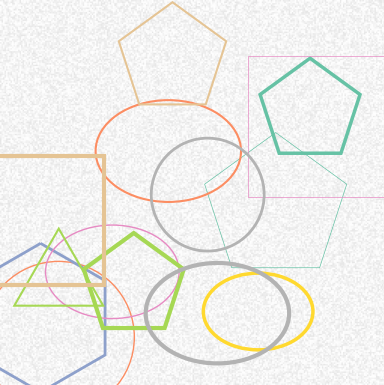[{"shape": "pentagon", "thickness": 2.5, "radius": 0.68, "center": [0.805, 0.712]}, {"shape": "pentagon", "thickness": 0.5, "radius": 0.97, "center": [0.716, 0.462]}, {"shape": "circle", "thickness": 1, "radius": 0.98, "center": [0.152, 0.124]}, {"shape": "oval", "thickness": 1.5, "radius": 0.94, "center": [0.437, 0.608]}, {"shape": "hexagon", "thickness": 2, "radius": 0.97, "center": [0.105, 0.175]}, {"shape": "square", "thickness": 0.5, "radius": 0.92, "center": [0.829, 0.671]}, {"shape": "oval", "thickness": 1, "radius": 0.87, "center": [0.292, 0.294]}, {"shape": "pentagon", "thickness": 3, "radius": 0.68, "center": [0.347, 0.258]}, {"shape": "triangle", "thickness": 1.5, "radius": 0.67, "center": [0.153, 0.273]}, {"shape": "oval", "thickness": 2.5, "radius": 0.71, "center": [0.671, 0.191]}, {"shape": "square", "thickness": 3, "radius": 0.84, "center": [0.101, 0.427]}, {"shape": "pentagon", "thickness": 1.5, "radius": 0.73, "center": [0.448, 0.847]}, {"shape": "oval", "thickness": 3, "radius": 0.93, "center": [0.565, 0.187]}, {"shape": "circle", "thickness": 2, "radius": 0.73, "center": [0.539, 0.495]}]